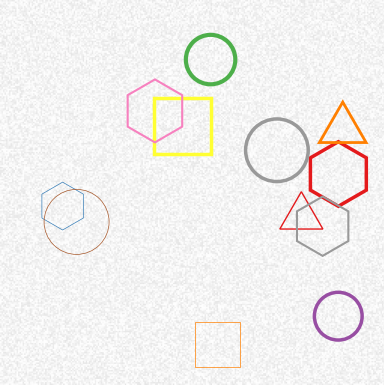[{"shape": "hexagon", "thickness": 2.5, "radius": 0.42, "center": [0.879, 0.548]}, {"shape": "triangle", "thickness": 1, "radius": 0.32, "center": [0.783, 0.437]}, {"shape": "hexagon", "thickness": 0.5, "radius": 0.31, "center": [0.163, 0.465]}, {"shape": "circle", "thickness": 3, "radius": 0.32, "center": [0.547, 0.845]}, {"shape": "circle", "thickness": 2.5, "radius": 0.31, "center": [0.879, 0.179]}, {"shape": "square", "thickness": 0.5, "radius": 0.29, "center": [0.566, 0.106]}, {"shape": "triangle", "thickness": 2, "radius": 0.35, "center": [0.89, 0.665]}, {"shape": "square", "thickness": 2.5, "radius": 0.37, "center": [0.474, 0.673]}, {"shape": "circle", "thickness": 0.5, "radius": 0.42, "center": [0.199, 0.424]}, {"shape": "hexagon", "thickness": 1.5, "radius": 0.41, "center": [0.402, 0.712]}, {"shape": "hexagon", "thickness": 1.5, "radius": 0.39, "center": [0.838, 0.412]}, {"shape": "circle", "thickness": 2.5, "radius": 0.41, "center": [0.719, 0.61]}]